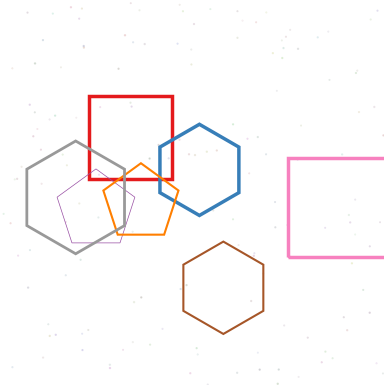[{"shape": "square", "thickness": 2.5, "radius": 0.54, "center": [0.338, 0.643]}, {"shape": "hexagon", "thickness": 2.5, "radius": 0.59, "center": [0.518, 0.559]}, {"shape": "pentagon", "thickness": 0.5, "radius": 0.53, "center": [0.249, 0.455]}, {"shape": "pentagon", "thickness": 1.5, "radius": 0.51, "center": [0.366, 0.473]}, {"shape": "hexagon", "thickness": 1.5, "radius": 0.6, "center": [0.58, 0.253]}, {"shape": "square", "thickness": 2.5, "radius": 0.65, "center": [0.878, 0.461]}, {"shape": "hexagon", "thickness": 2, "radius": 0.73, "center": [0.197, 0.487]}]